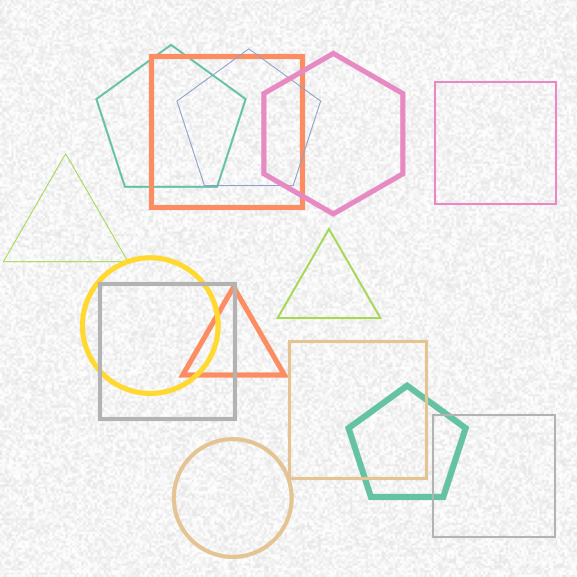[{"shape": "pentagon", "thickness": 1, "radius": 0.68, "center": [0.296, 0.786]}, {"shape": "pentagon", "thickness": 3, "radius": 0.53, "center": [0.705, 0.225]}, {"shape": "triangle", "thickness": 2.5, "radius": 0.51, "center": [0.405, 0.401]}, {"shape": "square", "thickness": 2.5, "radius": 0.66, "center": [0.392, 0.771]}, {"shape": "pentagon", "thickness": 0.5, "radius": 0.65, "center": [0.431, 0.784]}, {"shape": "square", "thickness": 1, "radius": 0.53, "center": [0.858, 0.751]}, {"shape": "hexagon", "thickness": 2.5, "radius": 0.69, "center": [0.577, 0.768]}, {"shape": "triangle", "thickness": 0.5, "radius": 0.62, "center": [0.114, 0.608]}, {"shape": "triangle", "thickness": 1, "radius": 0.51, "center": [0.57, 0.5]}, {"shape": "circle", "thickness": 2.5, "radius": 0.59, "center": [0.26, 0.435]}, {"shape": "circle", "thickness": 2, "radius": 0.51, "center": [0.403, 0.137]}, {"shape": "square", "thickness": 1.5, "radius": 0.59, "center": [0.62, 0.291]}, {"shape": "square", "thickness": 1, "radius": 0.53, "center": [0.856, 0.175]}, {"shape": "square", "thickness": 2, "radius": 0.58, "center": [0.29, 0.391]}]